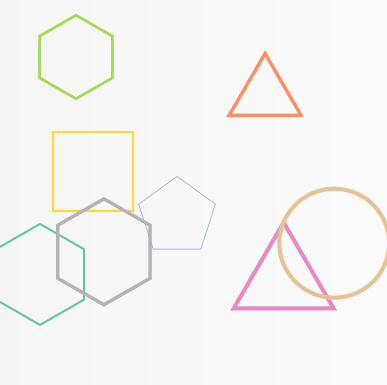[{"shape": "hexagon", "thickness": 1.5, "radius": 0.66, "center": [0.103, 0.287]}, {"shape": "triangle", "thickness": 2.5, "radius": 0.54, "center": [0.684, 0.754]}, {"shape": "pentagon", "thickness": 0.5, "radius": 0.52, "center": [0.457, 0.437]}, {"shape": "triangle", "thickness": 3, "radius": 0.74, "center": [0.732, 0.273]}, {"shape": "hexagon", "thickness": 2, "radius": 0.54, "center": [0.196, 0.852]}, {"shape": "square", "thickness": 1.5, "radius": 0.52, "center": [0.24, 0.554]}, {"shape": "circle", "thickness": 3, "radius": 0.71, "center": [0.863, 0.368]}, {"shape": "hexagon", "thickness": 2.5, "radius": 0.69, "center": [0.268, 0.346]}]